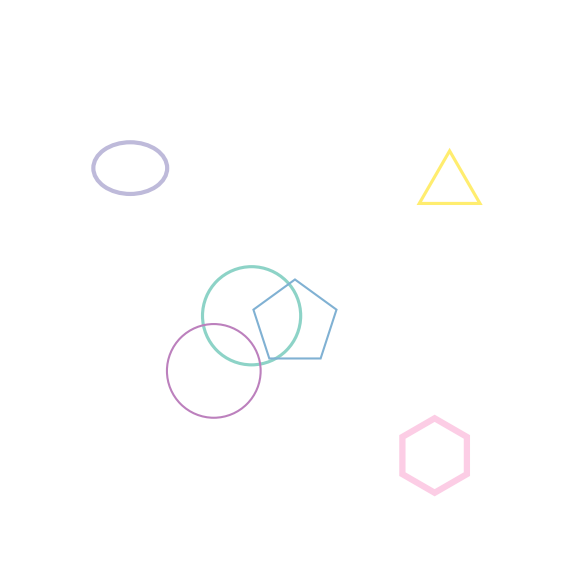[{"shape": "circle", "thickness": 1.5, "radius": 0.43, "center": [0.436, 0.452]}, {"shape": "oval", "thickness": 2, "radius": 0.32, "center": [0.226, 0.708]}, {"shape": "pentagon", "thickness": 1, "radius": 0.38, "center": [0.511, 0.44]}, {"shape": "hexagon", "thickness": 3, "radius": 0.32, "center": [0.753, 0.21]}, {"shape": "circle", "thickness": 1, "radius": 0.41, "center": [0.37, 0.357]}, {"shape": "triangle", "thickness": 1.5, "radius": 0.3, "center": [0.779, 0.677]}]